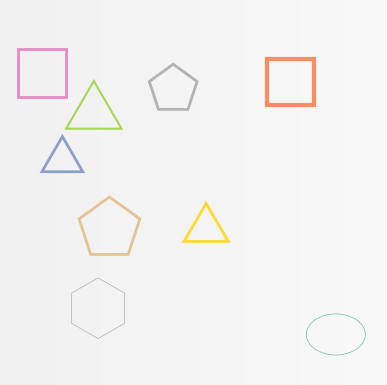[{"shape": "oval", "thickness": 0.5, "radius": 0.38, "center": [0.867, 0.131]}, {"shape": "square", "thickness": 3, "radius": 0.3, "center": [0.75, 0.786]}, {"shape": "triangle", "thickness": 2, "radius": 0.3, "center": [0.161, 0.584]}, {"shape": "square", "thickness": 2, "radius": 0.31, "center": [0.108, 0.811]}, {"shape": "triangle", "thickness": 1.5, "radius": 0.41, "center": [0.242, 0.707]}, {"shape": "triangle", "thickness": 2, "radius": 0.33, "center": [0.532, 0.406]}, {"shape": "pentagon", "thickness": 2, "radius": 0.41, "center": [0.283, 0.406]}, {"shape": "hexagon", "thickness": 0.5, "radius": 0.39, "center": [0.253, 0.199]}, {"shape": "pentagon", "thickness": 2, "radius": 0.32, "center": [0.447, 0.768]}]